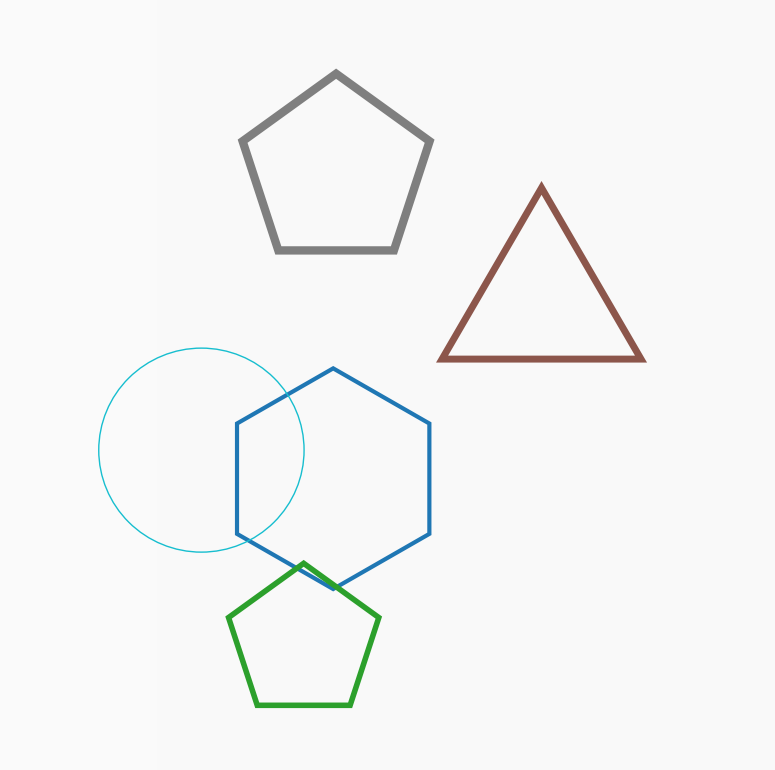[{"shape": "hexagon", "thickness": 1.5, "radius": 0.72, "center": [0.43, 0.378]}, {"shape": "pentagon", "thickness": 2, "radius": 0.51, "center": [0.392, 0.166]}, {"shape": "triangle", "thickness": 2.5, "radius": 0.74, "center": [0.699, 0.608]}, {"shape": "pentagon", "thickness": 3, "radius": 0.63, "center": [0.434, 0.777]}, {"shape": "circle", "thickness": 0.5, "radius": 0.66, "center": [0.26, 0.415]}]